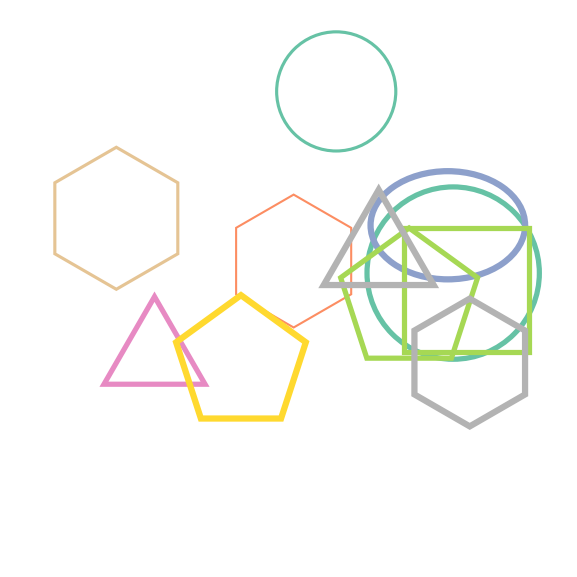[{"shape": "circle", "thickness": 2.5, "radius": 0.75, "center": [0.785, 0.526]}, {"shape": "circle", "thickness": 1.5, "radius": 0.52, "center": [0.582, 0.841]}, {"shape": "hexagon", "thickness": 1, "radius": 0.58, "center": [0.508, 0.547]}, {"shape": "oval", "thickness": 3, "radius": 0.67, "center": [0.775, 0.609]}, {"shape": "triangle", "thickness": 2.5, "radius": 0.51, "center": [0.268, 0.384]}, {"shape": "pentagon", "thickness": 2.5, "radius": 0.62, "center": [0.708, 0.48]}, {"shape": "square", "thickness": 2.5, "radius": 0.54, "center": [0.808, 0.497]}, {"shape": "pentagon", "thickness": 3, "radius": 0.59, "center": [0.417, 0.37]}, {"shape": "hexagon", "thickness": 1.5, "radius": 0.61, "center": [0.201, 0.621]}, {"shape": "hexagon", "thickness": 3, "radius": 0.55, "center": [0.813, 0.371]}, {"shape": "triangle", "thickness": 3, "radius": 0.55, "center": [0.656, 0.561]}]